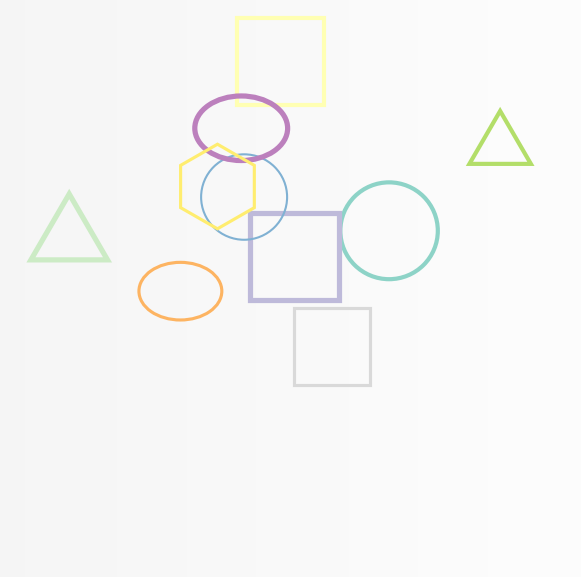[{"shape": "circle", "thickness": 2, "radius": 0.42, "center": [0.669, 0.6]}, {"shape": "square", "thickness": 2, "radius": 0.38, "center": [0.482, 0.893]}, {"shape": "square", "thickness": 2.5, "radius": 0.38, "center": [0.507, 0.555]}, {"shape": "circle", "thickness": 1, "radius": 0.37, "center": [0.42, 0.658]}, {"shape": "oval", "thickness": 1.5, "radius": 0.36, "center": [0.31, 0.495]}, {"shape": "triangle", "thickness": 2, "radius": 0.31, "center": [0.86, 0.746]}, {"shape": "square", "thickness": 1.5, "radius": 0.33, "center": [0.571, 0.399]}, {"shape": "oval", "thickness": 2.5, "radius": 0.4, "center": [0.415, 0.777]}, {"shape": "triangle", "thickness": 2.5, "radius": 0.38, "center": [0.119, 0.587]}, {"shape": "hexagon", "thickness": 1.5, "radius": 0.37, "center": [0.374, 0.676]}]